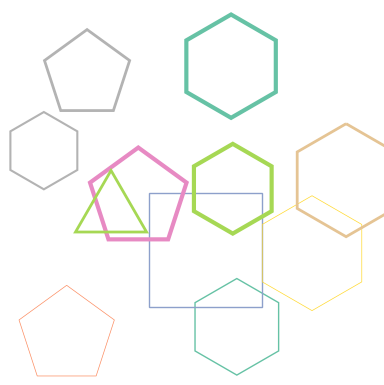[{"shape": "hexagon", "thickness": 1, "radius": 0.63, "center": [0.615, 0.151]}, {"shape": "hexagon", "thickness": 3, "radius": 0.67, "center": [0.6, 0.828]}, {"shape": "pentagon", "thickness": 0.5, "radius": 0.65, "center": [0.173, 0.129]}, {"shape": "square", "thickness": 1, "radius": 0.73, "center": [0.534, 0.351]}, {"shape": "pentagon", "thickness": 3, "radius": 0.66, "center": [0.359, 0.485]}, {"shape": "triangle", "thickness": 2, "radius": 0.53, "center": [0.288, 0.451]}, {"shape": "hexagon", "thickness": 3, "radius": 0.58, "center": [0.605, 0.51]}, {"shape": "hexagon", "thickness": 0.5, "radius": 0.75, "center": [0.81, 0.342]}, {"shape": "hexagon", "thickness": 2, "radius": 0.73, "center": [0.899, 0.532]}, {"shape": "pentagon", "thickness": 2, "radius": 0.58, "center": [0.226, 0.807]}, {"shape": "hexagon", "thickness": 1.5, "radius": 0.5, "center": [0.114, 0.609]}]